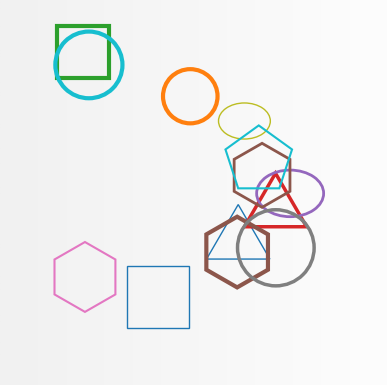[{"shape": "square", "thickness": 1, "radius": 0.4, "center": [0.407, 0.228]}, {"shape": "triangle", "thickness": 1, "radius": 0.47, "center": [0.615, 0.374]}, {"shape": "circle", "thickness": 3, "radius": 0.35, "center": [0.491, 0.75]}, {"shape": "square", "thickness": 3, "radius": 0.34, "center": [0.214, 0.865]}, {"shape": "triangle", "thickness": 2.5, "radius": 0.46, "center": [0.711, 0.457]}, {"shape": "oval", "thickness": 2, "radius": 0.43, "center": [0.749, 0.498]}, {"shape": "hexagon", "thickness": 3, "radius": 0.46, "center": [0.612, 0.345]}, {"shape": "hexagon", "thickness": 2, "radius": 0.42, "center": [0.676, 0.545]}, {"shape": "hexagon", "thickness": 1.5, "radius": 0.45, "center": [0.219, 0.281]}, {"shape": "circle", "thickness": 2.5, "radius": 0.49, "center": [0.712, 0.356]}, {"shape": "oval", "thickness": 1, "radius": 0.33, "center": [0.631, 0.686]}, {"shape": "pentagon", "thickness": 1.5, "radius": 0.45, "center": [0.668, 0.584]}, {"shape": "circle", "thickness": 3, "radius": 0.43, "center": [0.229, 0.831]}]